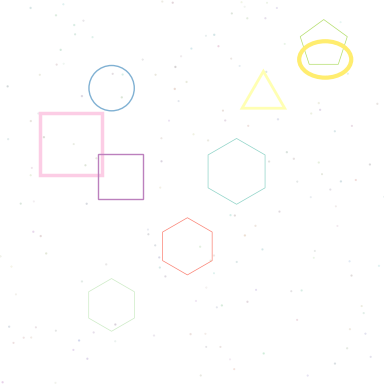[{"shape": "hexagon", "thickness": 0.5, "radius": 0.43, "center": [0.614, 0.555]}, {"shape": "triangle", "thickness": 2, "radius": 0.32, "center": [0.684, 0.751]}, {"shape": "hexagon", "thickness": 0.5, "radius": 0.37, "center": [0.487, 0.36]}, {"shape": "circle", "thickness": 1, "radius": 0.29, "center": [0.29, 0.771]}, {"shape": "pentagon", "thickness": 0.5, "radius": 0.32, "center": [0.841, 0.885]}, {"shape": "square", "thickness": 2.5, "radius": 0.4, "center": [0.184, 0.625]}, {"shape": "square", "thickness": 1, "radius": 0.3, "center": [0.313, 0.542]}, {"shape": "hexagon", "thickness": 0.5, "radius": 0.34, "center": [0.29, 0.208]}, {"shape": "oval", "thickness": 3, "radius": 0.34, "center": [0.845, 0.846]}]